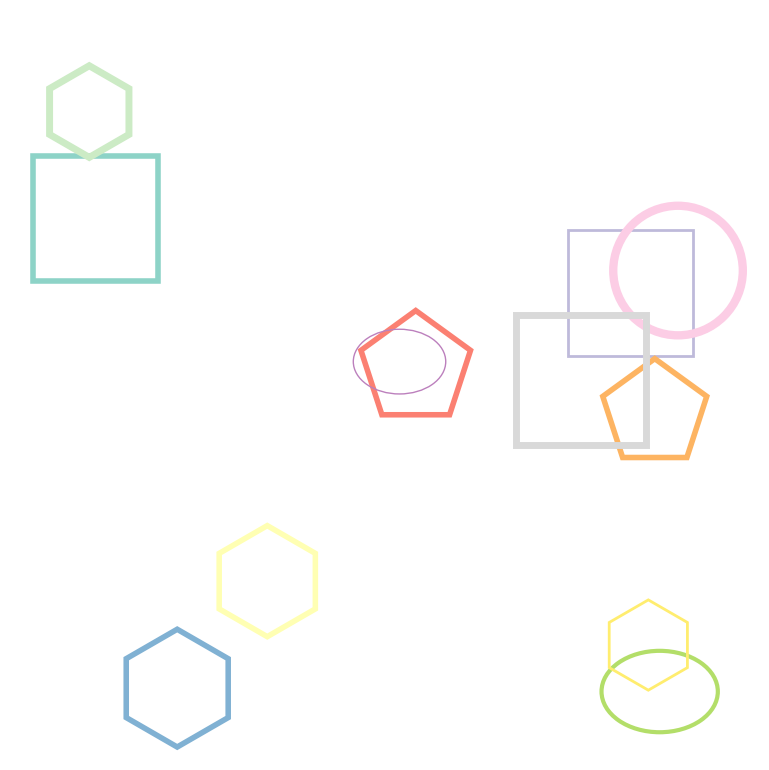[{"shape": "square", "thickness": 2, "radius": 0.4, "center": [0.124, 0.716]}, {"shape": "hexagon", "thickness": 2, "radius": 0.36, "center": [0.347, 0.245]}, {"shape": "square", "thickness": 1, "radius": 0.41, "center": [0.819, 0.62]}, {"shape": "pentagon", "thickness": 2, "radius": 0.37, "center": [0.54, 0.522]}, {"shape": "hexagon", "thickness": 2, "radius": 0.38, "center": [0.23, 0.106]}, {"shape": "pentagon", "thickness": 2, "radius": 0.35, "center": [0.85, 0.463]}, {"shape": "oval", "thickness": 1.5, "radius": 0.38, "center": [0.857, 0.102]}, {"shape": "circle", "thickness": 3, "radius": 0.42, "center": [0.881, 0.649]}, {"shape": "square", "thickness": 2.5, "radius": 0.42, "center": [0.754, 0.506]}, {"shape": "oval", "thickness": 0.5, "radius": 0.3, "center": [0.519, 0.53]}, {"shape": "hexagon", "thickness": 2.5, "radius": 0.3, "center": [0.116, 0.855]}, {"shape": "hexagon", "thickness": 1, "radius": 0.29, "center": [0.842, 0.162]}]